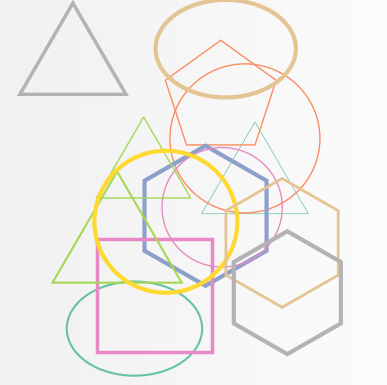[{"shape": "oval", "thickness": 1.5, "radius": 0.87, "center": [0.347, 0.146]}, {"shape": "triangle", "thickness": 0.5, "radius": 0.8, "center": [0.658, 0.524]}, {"shape": "pentagon", "thickness": 1, "radius": 0.75, "center": [0.57, 0.745]}, {"shape": "circle", "thickness": 1, "radius": 0.97, "center": [0.632, 0.641]}, {"shape": "hexagon", "thickness": 3, "radius": 0.91, "center": [0.53, 0.44]}, {"shape": "circle", "thickness": 1, "radius": 0.78, "center": [0.573, 0.462]}, {"shape": "square", "thickness": 2.5, "radius": 0.74, "center": [0.399, 0.232]}, {"shape": "triangle", "thickness": 1.5, "radius": 0.96, "center": [0.302, 0.362]}, {"shape": "triangle", "thickness": 1, "radius": 0.7, "center": [0.371, 0.556]}, {"shape": "circle", "thickness": 3, "radius": 0.92, "center": [0.428, 0.424]}, {"shape": "hexagon", "thickness": 2, "radius": 0.84, "center": [0.728, 0.369]}, {"shape": "oval", "thickness": 3, "radius": 0.91, "center": [0.583, 0.874]}, {"shape": "hexagon", "thickness": 3, "radius": 0.8, "center": [0.742, 0.24]}, {"shape": "triangle", "thickness": 2.5, "radius": 0.79, "center": [0.188, 0.834]}]